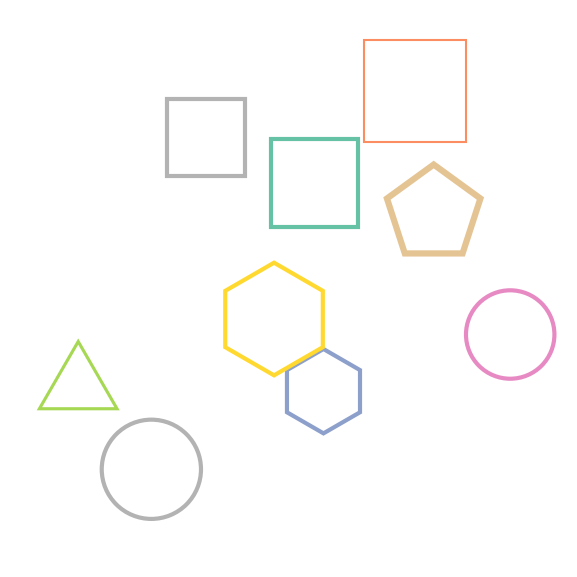[{"shape": "square", "thickness": 2, "radius": 0.38, "center": [0.545, 0.682]}, {"shape": "square", "thickness": 1, "radius": 0.44, "center": [0.719, 0.842]}, {"shape": "hexagon", "thickness": 2, "radius": 0.37, "center": [0.56, 0.322]}, {"shape": "circle", "thickness": 2, "radius": 0.38, "center": [0.883, 0.42]}, {"shape": "triangle", "thickness": 1.5, "radius": 0.39, "center": [0.135, 0.33]}, {"shape": "hexagon", "thickness": 2, "radius": 0.49, "center": [0.475, 0.447]}, {"shape": "pentagon", "thickness": 3, "radius": 0.43, "center": [0.751, 0.629]}, {"shape": "square", "thickness": 2, "radius": 0.34, "center": [0.356, 0.761]}, {"shape": "circle", "thickness": 2, "radius": 0.43, "center": [0.262, 0.187]}]